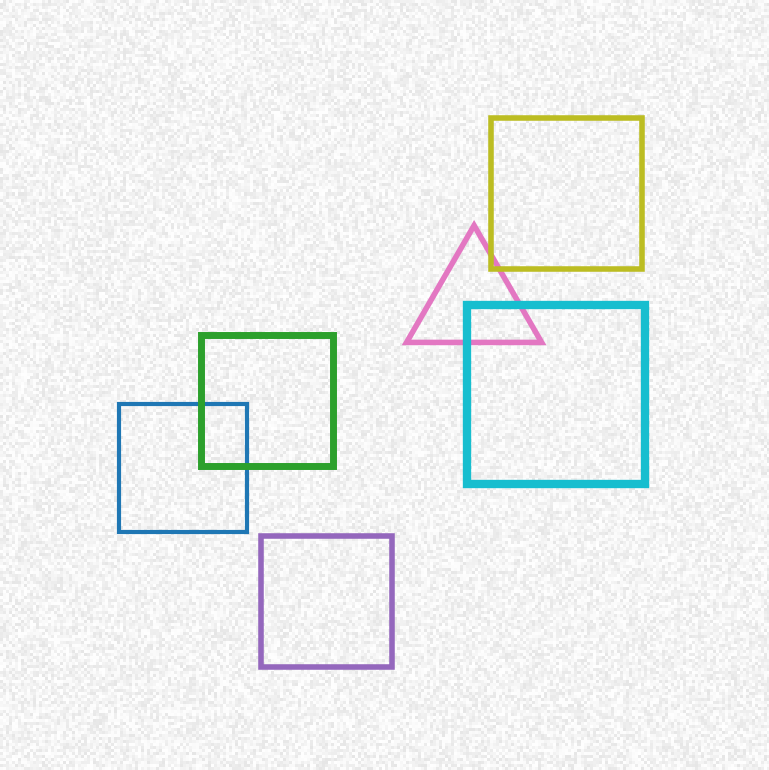[{"shape": "square", "thickness": 1.5, "radius": 0.42, "center": [0.237, 0.393]}, {"shape": "square", "thickness": 2.5, "radius": 0.43, "center": [0.347, 0.48]}, {"shape": "square", "thickness": 2, "radius": 0.43, "center": [0.424, 0.219]}, {"shape": "triangle", "thickness": 2, "radius": 0.51, "center": [0.616, 0.606]}, {"shape": "square", "thickness": 2, "radius": 0.49, "center": [0.736, 0.749]}, {"shape": "square", "thickness": 3, "radius": 0.58, "center": [0.722, 0.487]}]